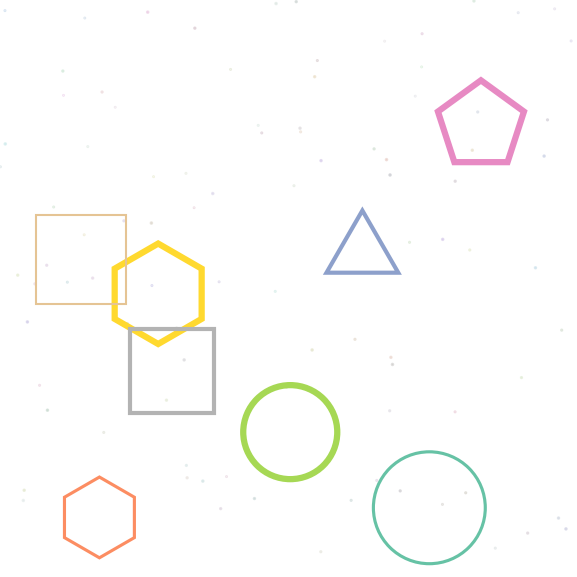[{"shape": "circle", "thickness": 1.5, "radius": 0.48, "center": [0.743, 0.12]}, {"shape": "hexagon", "thickness": 1.5, "radius": 0.35, "center": [0.172, 0.103]}, {"shape": "triangle", "thickness": 2, "radius": 0.36, "center": [0.627, 0.563]}, {"shape": "pentagon", "thickness": 3, "radius": 0.39, "center": [0.833, 0.782]}, {"shape": "circle", "thickness": 3, "radius": 0.41, "center": [0.503, 0.251]}, {"shape": "hexagon", "thickness": 3, "radius": 0.43, "center": [0.274, 0.49]}, {"shape": "square", "thickness": 1, "radius": 0.39, "center": [0.14, 0.55]}, {"shape": "square", "thickness": 2, "radius": 0.36, "center": [0.298, 0.357]}]